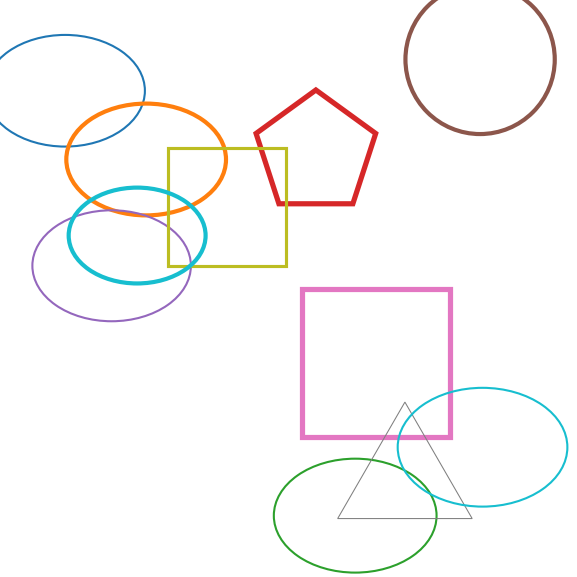[{"shape": "oval", "thickness": 1, "radius": 0.69, "center": [0.113, 0.842]}, {"shape": "oval", "thickness": 2, "radius": 0.69, "center": [0.253, 0.723]}, {"shape": "oval", "thickness": 1, "radius": 0.7, "center": [0.615, 0.106]}, {"shape": "pentagon", "thickness": 2.5, "radius": 0.54, "center": [0.547, 0.734]}, {"shape": "oval", "thickness": 1, "radius": 0.69, "center": [0.193, 0.539]}, {"shape": "circle", "thickness": 2, "radius": 0.65, "center": [0.831, 0.896]}, {"shape": "square", "thickness": 2.5, "radius": 0.64, "center": [0.651, 0.37]}, {"shape": "triangle", "thickness": 0.5, "radius": 0.67, "center": [0.701, 0.168]}, {"shape": "square", "thickness": 1.5, "radius": 0.51, "center": [0.394, 0.64]}, {"shape": "oval", "thickness": 1, "radius": 0.73, "center": [0.836, 0.225]}, {"shape": "oval", "thickness": 2, "radius": 0.59, "center": [0.237, 0.591]}]